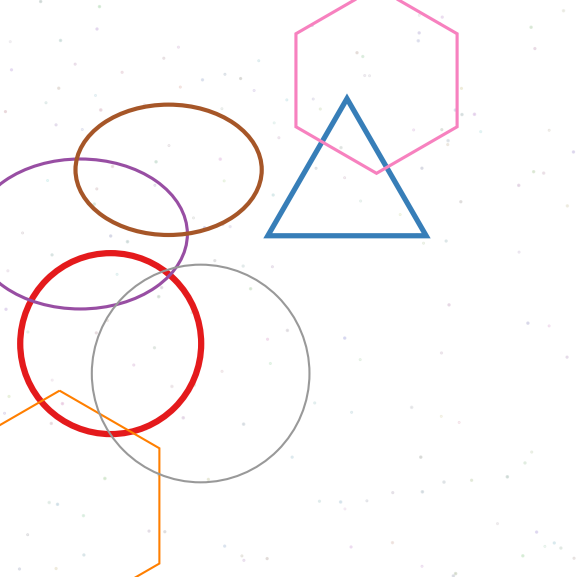[{"shape": "circle", "thickness": 3, "radius": 0.78, "center": [0.192, 0.404]}, {"shape": "triangle", "thickness": 2.5, "radius": 0.79, "center": [0.601, 0.67]}, {"shape": "oval", "thickness": 1.5, "radius": 0.93, "center": [0.139, 0.594]}, {"shape": "hexagon", "thickness": 1, "radius": 1.0, "center": [0.103, 0.123]}, {"shape": "oval", "thickness": 2, "radius": 0.81, "center": [0.292, 0.705]}, {"shape": "hexagon", "thickness": 1.5, "radius": 0.81, "center": [0.652, 0.86]}, {"shape": "circle", "thickness": 1, "radius": 0.94, "center": [0.347, 0.352]}]